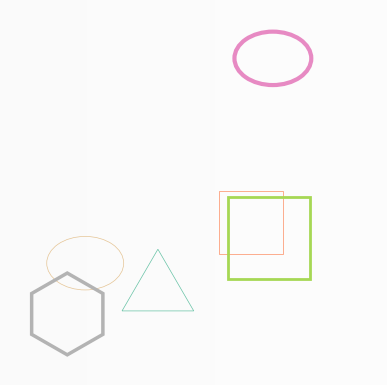[{"shape": "triangle", "thickness": 0.5, "radius": 0.53, "center": [0.407, 0.246]}, {"shape": "square", "thickness": 0.5, "radius": 0.41, "center": [0.648, 0.422]}, {"shape": "oval", "thickness": 3, "radius": 0.5, "center": [0.704, 0.848]}, {"shape": "square", "thickness": 2, "radius": 0.53, "center": [0.694, 0.381]}, {"shape": "oval", "thickness": 0.5, "radius": 0.5, "center": [0.22, 0.316]}, {"shape": "hexagon", "thickness": 2.5, "radius": 0.53, "center": [0.174, 0.185]}]